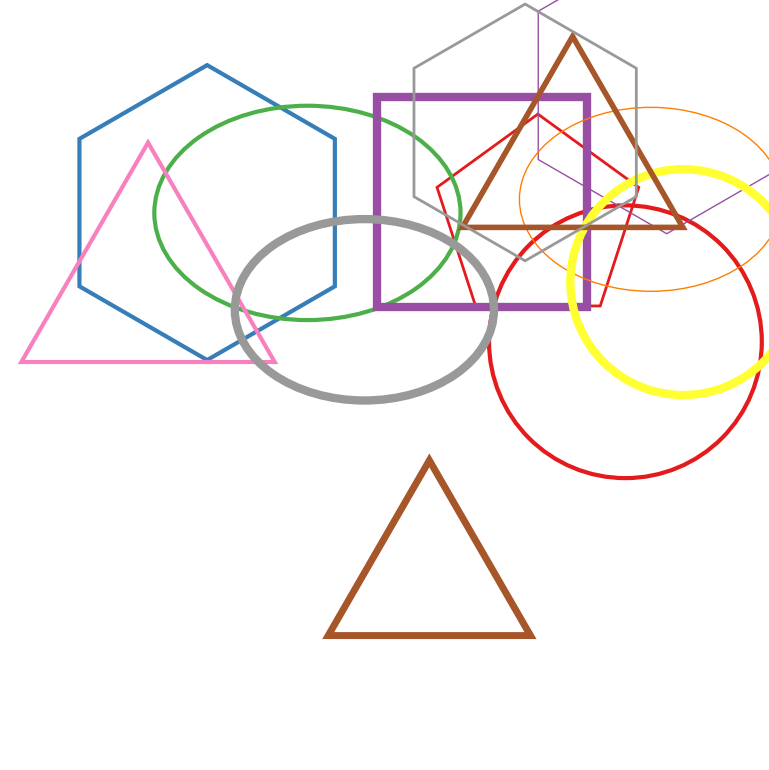[{"shape": "circle", "thickness": 1.5, "radius": 0.89, "center": [0.812, 0.556]}, {"shape": "pentagon", "thickness": 1, "radius": 0.69, "center": [0.699, 0.714]}, {"shape": "hexagon", "thickness": 1.5, "radius": 0.96, "center": [0.269, 0.724]}, {"shape": "oval", "thickness": 1.5, "radius": 0.99, "center": [0.399, 0.723]}, {"shape": "square", "thickness": 3, "radius": 0.68, "center": [0.626, 0.738]}, {"shape": "hexagon", "thickness": 0.5, "radius": 0.96, "center": [0.866, 0.889]}, {"shape": "oval", "thickness": 0.5, "radius": 0.85, "center": [0.845, 0.741]}, {"shape": "circle", "thickness": 3, "radius": 0.73, "center": [0.887, 0.634]}, {"shape": "triangle", "thickness": 2.5, "radius": 0.76, "center": [0.558, 0.25]}, {"shape": "triangle", "thickness": 2, "radius": 0.83, "center": [0.744, 0.787]}, {"shape": "triangle", "thickness": 1.5, "radius": 0.95, "center": [0.192, 0.625]}, {"shape": "hexagon", "thickness": 1, "radius": 0.83, "center": [0.682, 0.828]}, {"shape": "oval", "thickness": 3, "radius": 0.84, "center": [0.473, 0.598]}]